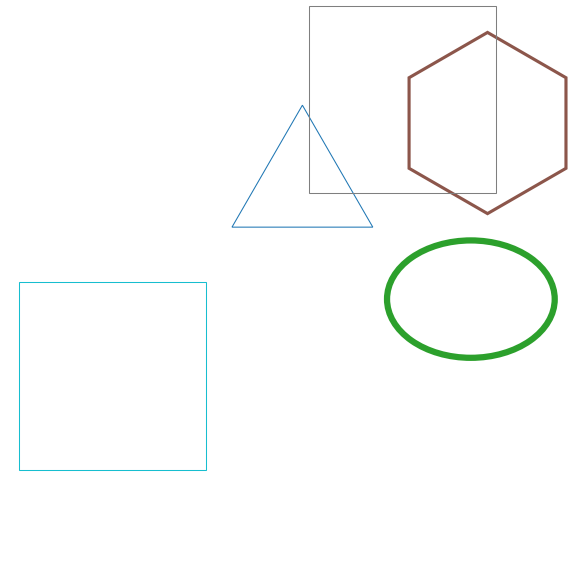[{"shape": "triangle", "thickness": 0.5, "radius": 0.7, "center": [0.524, 0.676]}, {"shape": "oval", "thickness": 3, "radius": 0.73, "center": [0.815, 0.481]}, {"shape": "hexagon", "thickness": 1.5, "radius": 0.78, "center": [0.844, 0.786]}, {"shape": "square", "thickness": 0.5, "radius": 0.81, "center": [0.697, 0.826]}, {"shape": "square", "thickness": 0.5, "radius": 0.81, "center": [0.195, 0.348]}]